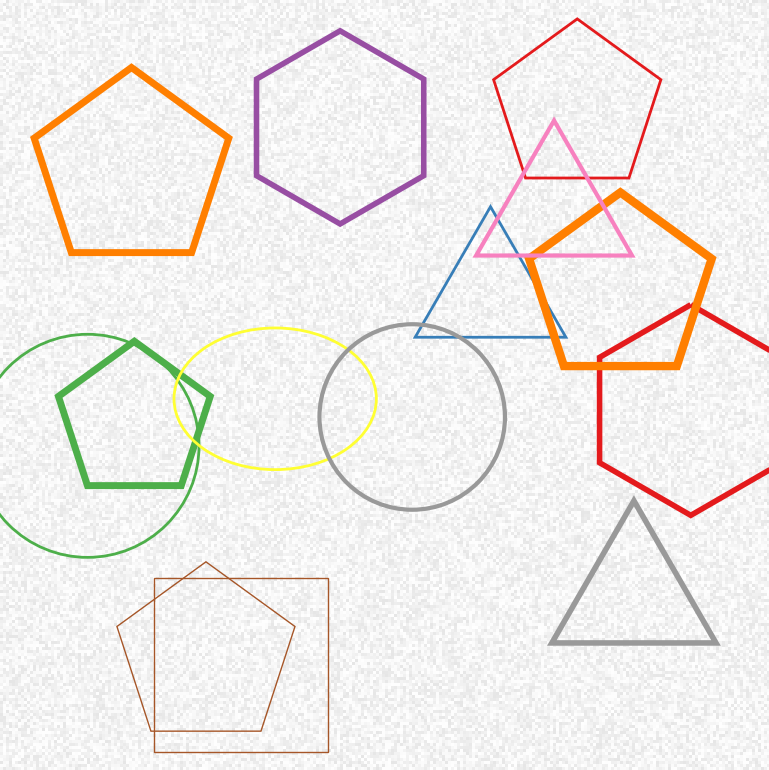[{"shape": "pentagon", "thickness": 1, "radius": 0.57, "center": [0.75, 0.861]}, {"shape": "hexagon", "thickness": 2, "radius": 0.68, "center": [0.897, 0.467]}, {"shape": "triangle", "thickness": 1, "radius": 0.57, "center": [0.637, 0.619]}, {"shape": "pentagon", "thickness": 2.5, "radius": 0.52, "center": [0.174, 0.453]}, {"shape": "circle", "thickness": 1, "radius": 0.72, "center": [0.114, 0.421]}, {"shape": "hexagon", "thickness": 2, "radius": 0.63, "center": [0.442, 0.835]}, {"shape": "pentagon", "thickness": 3, "radius": 0.62, "center": [0.806, 0.625]}, {"shape": "pentagon", "thickness": 2.5, "radius": 0.66, "center": [0.171, 0.779]}, {"shape": "oval", "thickness": 1, "radius": 0.66, "center": [0.357, 0.482]}, {"shape": "pentagon", "thickness": 0.5, "radius": 0.61, "center": [0.267, 0.149]}, {"shape": "square", "thickness": 0.5, "radius": 0.57, "center": [0.313, 0.136]}, {"shape": "triangle", "thickness": 1.5, "radius": 0.58, "center": [0.72, 0.727]}, {"shape": "triangle", "thickness": 2, "radius": 0.62, "center": [0.823, 0.227]}, {"shape": "circle", "thickness": 1.5, "radius": 0.6, "center": [0.535, 0.458]}]